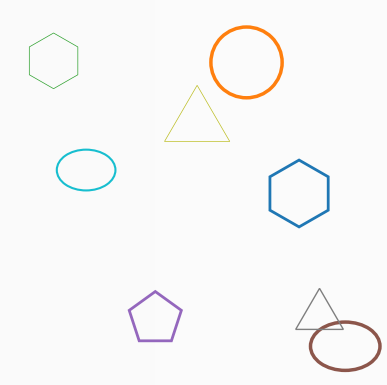[{"shape": "hexagon", "thickness": 2, "radius": 0.43, "center": [0.772, 0.497]}, {"shape": "circle", "thickness": 2.5, "radius": 0.46, "center": [0.636, 0.838]}, {"shape": "hexagon", "thickness": 0.5, "radius": 0.36, "center": [0.138, 0.842]}, {"shape": "pentagon", "thickness": 2, "radius": 0.35, "center": [0.401, 0.172]}, {"shape": "oval", "thickness": 2.5, "radius": 0.45, "center": [0.891, 0.101]}, {"shape": "triangle", "thickness": 1, "radius": 0.36, "center": [0.825, 0.18]}, {"shape": "triangle", "thickness": 0.5, "radius": 0.49, "center": [0.509, 0.681]}, {"shape": "oval", "thickness": 1.5, "radius": 0.38, "center": [0.222, 0.558]}]